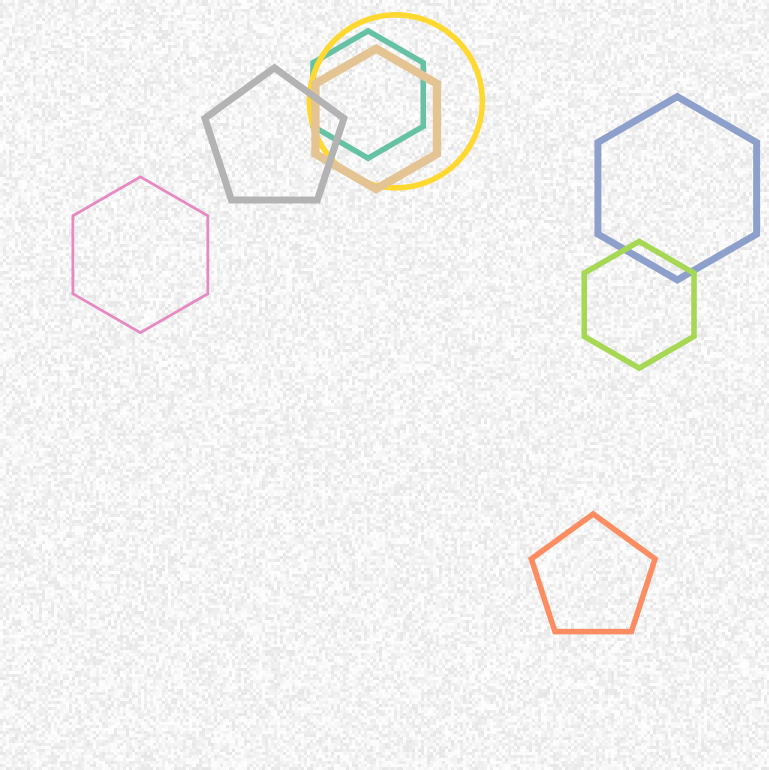[{"shape": "hexagon", "thickness": 2, "radius": 0.41, "center": [0.478, 0.877]}, {"shape": "pentagon", "thickness": 2, "radius": 0.42, "center": [0.77, 0.248]}, {"shape": "hexagon", "thickness": 2.5, "radius": 0.6, "center": [0.88, 0.756]}, {"shape": "hexagon", "thickness": 1, "radius": 0.51, "center": [0.182, 0.669]}, {"shape": "hexagon", "thickness": 2, "radius": 0.41, "center": [0.83, 0.604]}, {"shape": "circle", "thickness": 2, "radius": 0.56, "center": [0.514, 0.868]}, {"shape": "hexagon", "thickness": 3, "radius": 0.46, "center": [0.489, 0.846]}, {"shape": "pentagon", "thickness": 2.5, "radius": 0.47, "center": [0.356, 0.817]}]